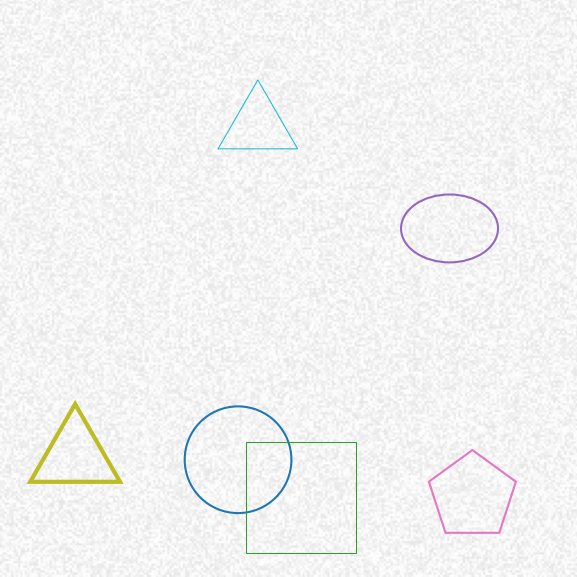[{"shape": "circle", "thickness": 1, "radius": 0.46, "center": [0.412, 0.203]}, {"shape": "square", "thickness": 0.5, "radius": 0.48, "center": [0.521, 0.137]}, {"shape": "oval", "thickness": 1, "radius": 0.42, "center": [0.778, 0.604]}, {"shape": "pentagon", "thickness": 1, "radius": 0.4, "center": [0.818, 0.141]}, {"shape": "triangle", "thickness": 2, "radius": 0.45, "center": [0.13, 0.21]}, {"shape": "triangle", "thickness": 0.5, "radius": 0.4, "center": [0.446, 0.781]}]